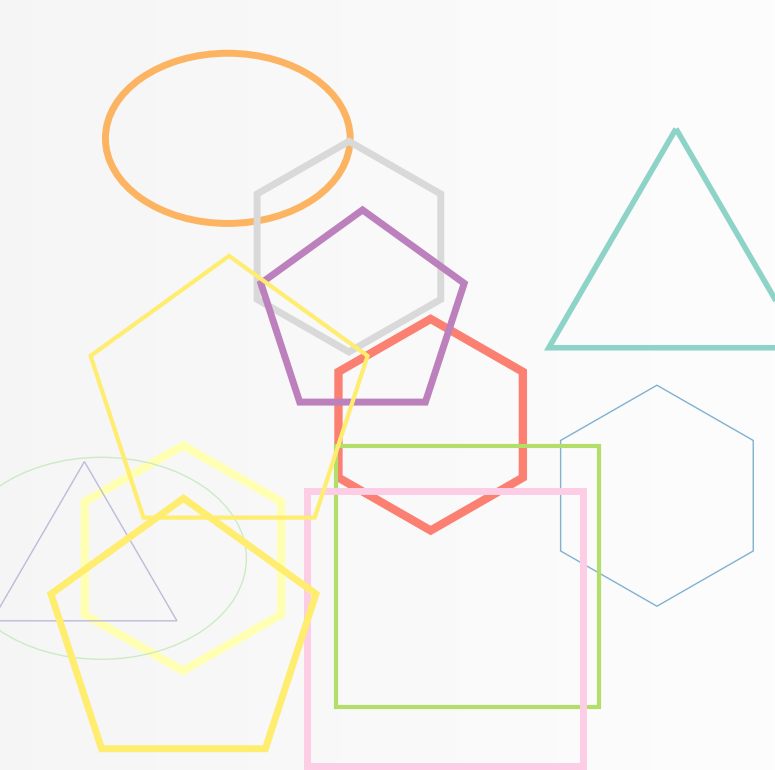[{"shape": "triangle", "thickness": 2, "radius": 0.95, "center": [0.872, 0.643]}, {"shape": "hexagon", "thickness": 3, "radius": 0.73, "center": [0.236, 0.275]}, {"shape": "triangle", "thickness": 0.5, "radius": 0.69, "center": [0.109, 0.263]}, {"shape": "hexagon", "thickness": 3, "radius": 0.69, "center": [0.556, 0.448]}, {"shape": "hexagon", "thickness": 0.5, "radius": 0.72, "center": [0.848, 0.356]}, {"shape": "oval", "thickness": 2.5, "radius": 0.79, "center": [0.294, 0.82]}, {"shape": "square", "thickness": 1.5, "radius": 0.85, "center": [0.603, 0.251]}, {"shape": "square", "thickness": 2.5, "radius": 0.89, "center": [0.574, 0.184]}, {"shape": "hexagon", "thickness": 2.5, "radius": 0.68, "center": [0.45, 0.68]}, {"shape": "pentagon", "thickness": 2.5, "radius": 0.69, "center": [0.468, 0.589]}, {"shape": "oval", "thickness": 0.5, "radius": 0.94, "center": [0.131, 0.275]}, {"shape": "pentagon", "thickness": 2.5, "radius": 0.9, "center": [0.237, 0.173]}, {"shape": "pentagon", "thickness": 1.5, "radius": 0.94, "center": [0.296, 0.48]}]